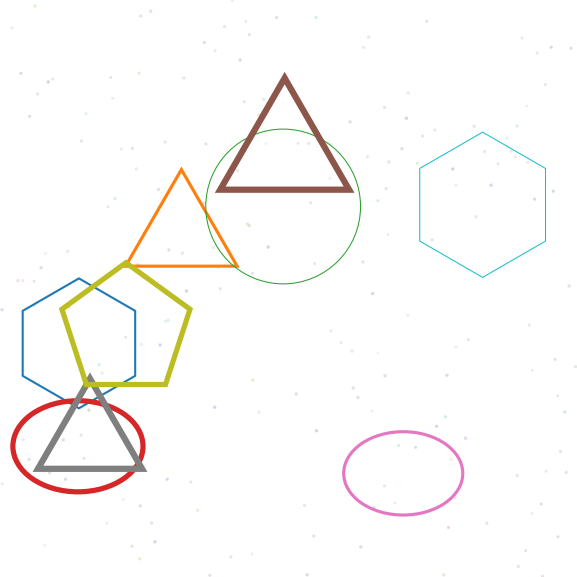[{"shape": "hexagon", "thickness": 1, "radius": 0.56, "center": [0.137, 0.405]}, {"shape": "triangle", "thickness": 1.5, "radius": 0.56, "center": [0.314, 0.594]}, {"shape": "circle", "thickness": 0.5, "radius": 0.67, "center": [0.49, 0.642]}, {"shape": "oval", "thickness": 2.5, "radius": 0.56, "center": [0.135, 0.226]}, {"shape": "triangle", "thickness": 3, "radius": 0.64, "center": [0.493, 0.735]}, {"shape": "oval", "thickness": 1.5, "radius": 0.52, "center": [0.698, 0.179]}, {"shape": "triangle", "thickness": 3, "radius": 0.52, "center": [0.156, 0.239]}, {"shape": "pentagon", "thickness": 2.5, "radius": 0.58, "center": [0.218, 0.428]}, {"shape": "hexagon", "thickness": 0.5, "radius": 0.63, "center": [0.836, 0.645]}]